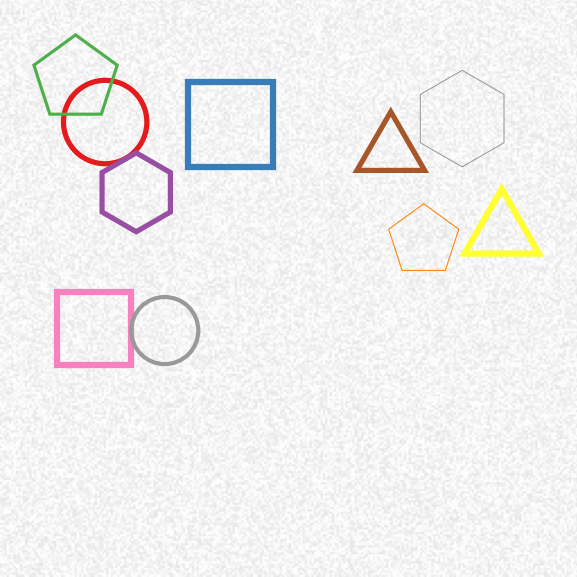[{"shape": "circle", "thickness": 2.5, "radius": 0.36, "center": [0.182, 0.788]}, {"shape": "square", "thickness": 3, "radius": 0.37, "center": [0.4, 0.784]}, {"shape": "pentagon", "thickness": 1.5, "radius": 0.38, "center": [0.131, 0.863]}, {"shape": "hexagon", "thickness": 2.5, "radius": 0.34, "center": [0.236, 0.666]}, {"shape": "pentagon", "thickness": 0.5, "radius": 0.32, "center": [0.734, 0.583]}, {"shape": "triangle", "thickness": 3, "radius": 0.37, "center": [0.869, 0.597]}, {"shape": "triangle", "thickness": 2.5, "radius": 0.34, "center": [0.677, 0.738]}, {"shape": "square", "thickness": 3, "radius": 0.32, "center": [0.163, 0.43]}, {"shape": "circle", "thickness": 2, "radius": 0.29, "center": [0.285, 0.427]}, {"shape": "hexagon", "thickness": 0.5, "radius": 0.42, "center": [0.8, 0.794]}]